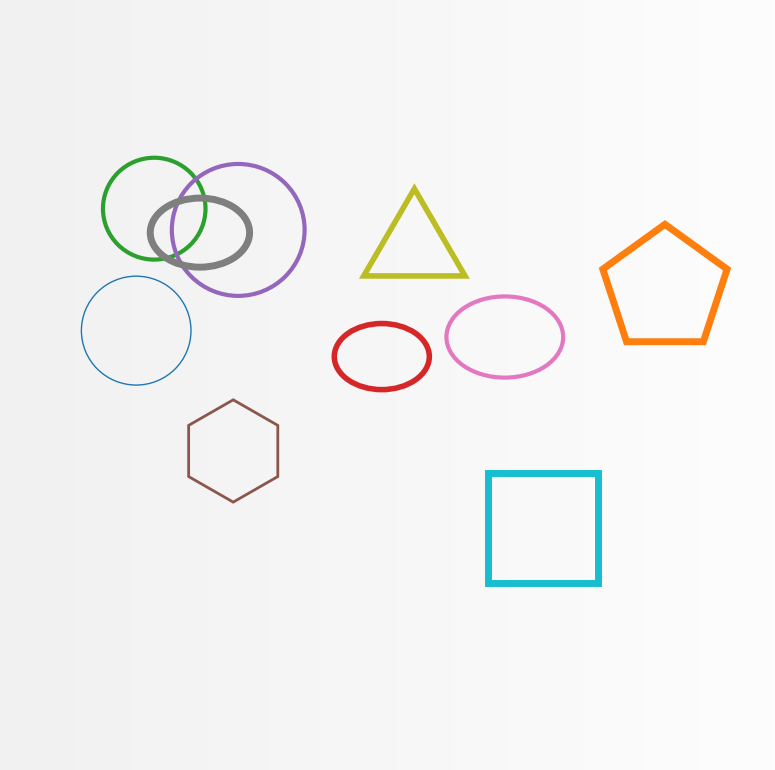[{"shape": "circle", "thickness": 0.5, "radius": 0.35, "center": [0.176, 0.571]}, {"shape": "pentagon", "thickness": 2.5, "radius": 0.42, "center": [0.858, 0.624]}, {"shape": "circle", "thickness": 1.5, "radius": 0.33, "center": [0.199, 0.729]}, {"shape": "oval", "thickness": 2, "radius": 0.31, "center": [0.493, 0.537]}, {"shape": "circle", "thickness": 1.5, "radius": 0.43, "center": [0.307, 0.701]}, {"shape": "hexagon", "thickness": 1, "radius": 0.33, "center": [0.301, 0.414]}, {"shape": "oval", "thickness": 1.5, "radius": 0.38, "center": [0.651, 0.562]}, {"shape": "oval", "thickness": 2.5, "radius": 0.32, "center": [0.258, 0.698]}, {"shape": "triangle", "thickness": 2, "radius": 0.38, "center": [0.535, 0.679]}, {"shape": "square", "thickness": 2.5, "radius": 0.36, "center": [0.701, 0.315]}]